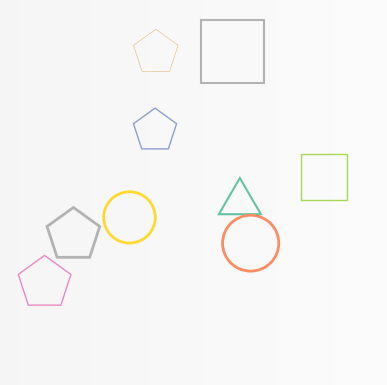[{"shape": "triangle", "thickness": 1.5, "radius": 0.31, "center": [0.619, 0.475]}, {"shape": "circle", "thickness": 2, "radius": 0.36, "center": [0.647, 0.368]}, {"shape": "pentagon", "thickness": 1, "radius": 0.29, "center": [0.4, 0.661]}, {"shape": "pentagon", "thickness": 1, "radius": 0.36, "center": [0.115, 0.265]}, {"shape": "square", "thickness": 1, "radius": 0.3, "center": [0.836, 0.541]}, {"shape": "circle", "thickness": 2, "radius": 0.33, "center": [0.334, 0.435]}, {"shape": "pentagon", "thickness": 0.5, "radius": 0.3, "center": [0.402, 0.864]}, {"shape": "square", "thickness": 1.5, "radius": 0.41, "center": [0.599, 0.866]}, {"shape": "pentagon", "thickness": 2, "radius": 0.36, "center": [0.189, 0.39]}]